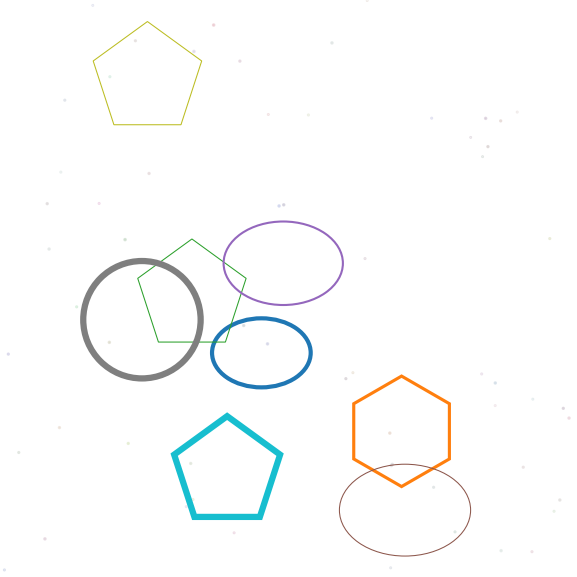[{"shape": "oval", "thickness": 2, "radius": 0.43, "center": [0.453, 0.388]}, {"shape": "hexagon", "thickness": 1.5, "radius": 0.48, "center": [0.695, 0.252]}, {"shape": "pentagon", "thickness": 0.5, "radius": 0.49, "center": [0.332, 0.487]}, {"shape": "oval", "thickness": 1, "radius": 0.52, "center": [0.49, 0.543]}, {"shape": "oval", "thickness": 0.5, "radius": 0.57, "center": [0.701, 0.116]}, {"shape": "circle", "thickness": 3, "radius": 0.51, "center": [0.246, 0.446]}, {"shape": "pentagon", "thickness": 0.5, "radius": 0.49, "center": [0.255, 0.863]}, {"shape": "pentagon", "thickness": 3, "radius": 0.48, "center": [0.393, 0.182]}]